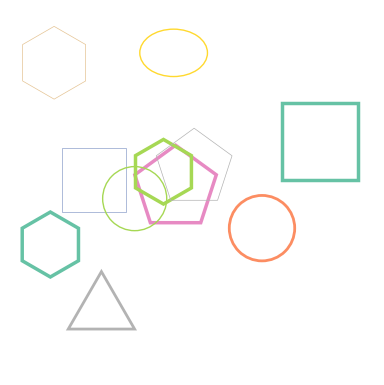[{"shape": "square", "thickness": 2.5, "radius": 0.5, "center": [0.831, 0.632]}, {"shape": "hexagon", "thickness": 2.5, "radius": 0.42, "center": [0.131, 0.365]}, {"shape": "circle", "thickness": 2, "radius": 0.42, "center": [0.681, 0.407]}, {"shape": "square", "thickness": 0.5, "radius": 0.42, "center": [0.244, 0.532]}, {"shape": "pentagon", "thickness": 2.5, "radius": 0.56, "center": [0.456, 0.512]}, {"shape": "hexagon", "thickness": 2.5, "radius": 0.42, "center": [0.425, 0.554]}, {"shape": "circle", "thickness": 1, "radius": 0.42, "center": [0.35, 0.484]}, {"shape": "oval", "thickness": 1, "radius": 0.44, "center": [0.451, 0.863]}, {"shape": "hexagon", "thickness": 0.5, "radius": 0.47, "center": [0.141, 0.837]}, {"shape": "pentagon", "thickness": 0.5, "radius": 0.52, "center": [0.504, 0.563]}, {"shape": "triangle", "thickness": 2, "radius": 0.5, "center": [0.263, 0.195]}]